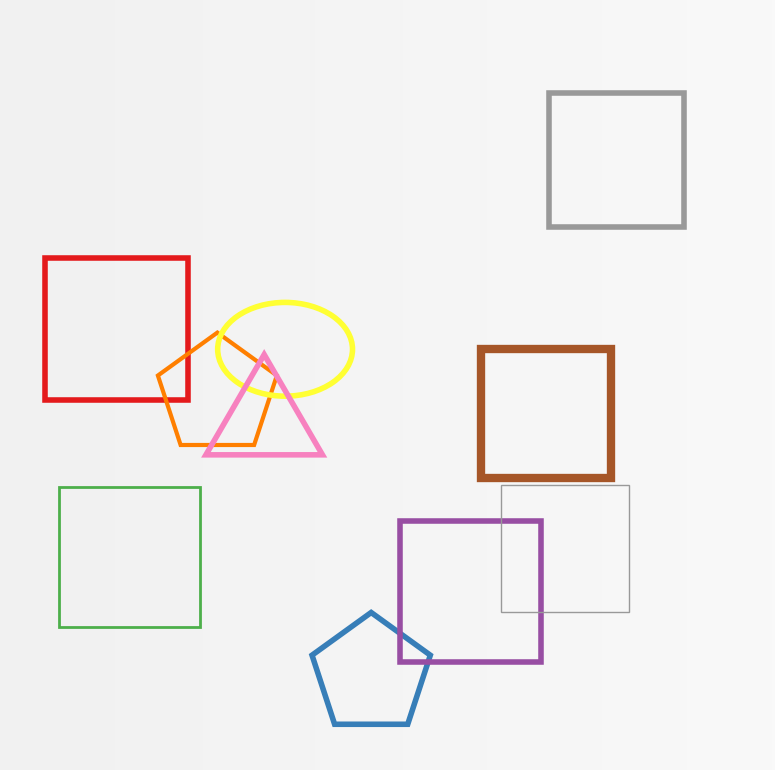[{"shape": "square", "thickness": 2, "radius": 0.46, "center": [0.15, 0.573]}, {"shape": "pentagon", "thickness": 2, "radius": 0.4, "center": [0.479, 0.124]}, {"shape": "square", "thickness": 1, "radius": 0.46, "center": [0.167, 0.277]}, {"shape": "square", "thickness": 2, "radius": 0.45, "center": [0.607, 0.232]}, {"shape": "pentagon", "thickness": 1.5, "radius": 0.4, "center": [0.28, 0.487]}, {"shape": "oval", "thickness": 2, "radius": 0.43, "center": [0.368, 0.546]}, {"shape": "square", "thickness": 3, "radius": 0.42, "center": [0.704, 0.463]}, {"shape": "triangle", "thickness": 2, "radius": 0.43, "center": [0.341, 0.453]}, {"shape": "square", "thickness": 0.5, "radius": 0.41, "center": [0.729, 0.287]}, {"shape": "square", "thickness": 2, "radius": 0.43, "center": [0.795, 0.792]}]